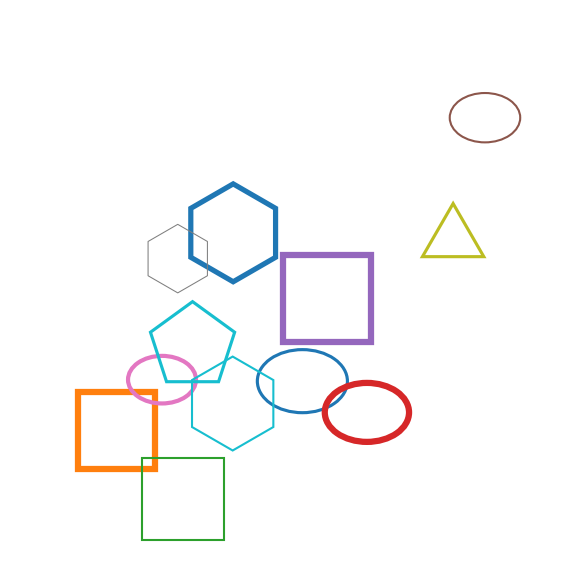[{"shape": "hexagon", "thickness": 2.5, "radius": 0.42, "center": [0.404, 0.596]}, {"shape": "oval", "thickness": 1.5, "radius": 0.39, "center": [0.524, 0.339]}, {"shape": "square", "thickness": 3, "radius": 0.33, "center": [0.202, 0.254]}, {"shape": "square", "thickness": 1, "radius": 0.35, "center": [0.317, 0.134]}, {"shape": "oval", "thickness": 3, "radius": 0.36, "center": [0.635, 0.285]}, {"shape": "square", "thickness": 3, "radius": 0.38, "center": [0.566, 0.483]}, {"shape": "oval", "thickness": 1, "radius": 0.31, "center": [0.84, 0.795]}, {"shape": "oval", "thickness": 2, "radius": 0.29, "center": [0.281, 0.342]}, {"shape": "hexagon", "thickness": 0.5, "radius": 0.3, "center": [0.308, 0.551]}, {"shape": "triangle", "thickness": 1.5, "radius": 0.31, "center": [0.785, 0.585]}, {"shape": "pentagon", "thickness": 1.5, "radius": 0.38, "center": [0.333, 0.4]}, {"shape": "hexagon", "thickness": 1, "radius": 0.41, "center": [0.403, 0.3]}]